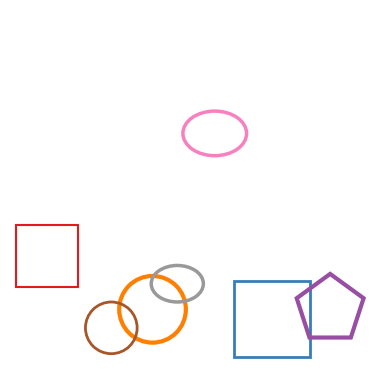[{"shape": "square", "thickness": 1.5, "radius": 0.4, "center": [0.122, 0.336]}, {"shape": "square", "thickness": 2, "radius": 0.49, "center": [0.706, 0.171]}, {"shape": "pentagon", "thickness": 3, "radius": 0.46, "center": [0.858, 0.197]}, {"shape": "circle", "thickness": 3, "radius": 0.43, "center": [0.396, 0.197]}, {"shape": "circle", "thickness": 2, "radius": 0.34, "center": [0.289, 0.148]}, {"shape": "oval", "thickness": 2.5, "radius": 0.41, "center": [0.558, 0.654]}, {"shape": "oval", "thickness": 2.5, "radius": 0.34, "center": [0.46, 0.263]}]